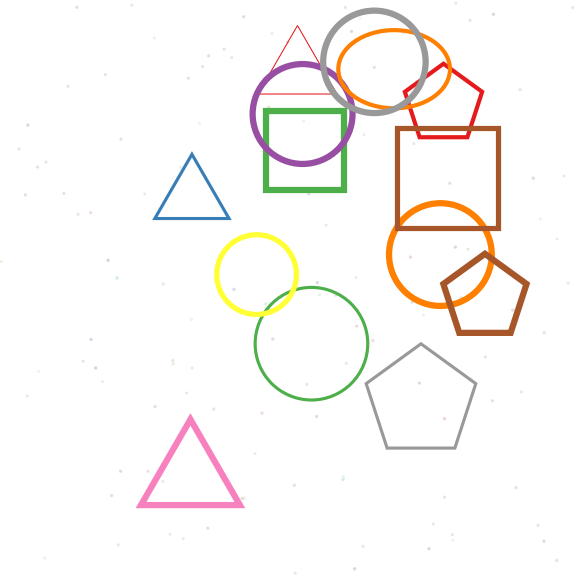[{"shape": "triangle", "thickness": 0.5, "radius": 0.4, "center": [0.515, 0.876]}, {"shape": "pentagon", "thickness": 2, "radius": 0.35, "center": [0.768, 0.818]}, {"shape": "triangle", "thickness": 1.5, "radius": 0.37, "center": [0.332, 0.658]}, {"shape": "circle", "thickness": 1.5, "radius": 0.49, "center": [0.539, 0.404]}, {"shape": "square", "thickness": 3, "radius": 0.34, "center": [0.528, 0.739]}, {"shape": "circle", "thickness": 3, "radius": 0.43, "center": [0.524, 0.802]}, {"shape": "oval", "thickness": 2, "radius": 0.48, "center": [0.683, 0.879]}, {"shape": "circle", "thickness": 3, "radius": 0.44, "center": [0.763, 0.558]}, {"shape": "circle", "thickness": 2.5, "radius": 0.34, "center": [0.444, 0.524]}, {"shape": "pentagon", "thickness": 3, "radius": 0.38, "center": [0.84, 0.484]}, {"shape": "square", "thickness": 2.5, "radius": 0.44, "center": [0.775, 0.691]}, {"shape": "triangle", "thickness": 3, "radius": 0.49, "center": [0.33, 0.174]}, {"shape": "pentagon", "thickness": 1.5, "radius": 0.5, "center": [0.729, 0.304]}, {"shape": "circle", "thickness": 3, "radius": 0.44, "center": [0.648, 0.892]}]